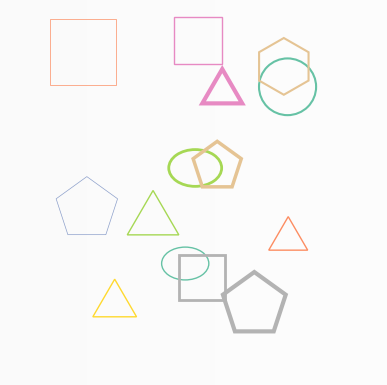[{"shape": "oval", "thickness": 1, "radius": 0.3, "center": [0.478, 0.316]}, {"shape": "circle", "thickness": 1.5, "radius": 0.37, "center": [0.742, 0.775]}, {"shape": "square", "thickness": 0.5, "radius": 0.42, "center": [0.214, 0.865]}, {"shape": "triangle", "thickness": 1, "radius": 0.29, "center": [0.744, 0.379]}, {"shape": "pentagon", "thickness": 0.5, "radius": 0.42, "center": [0.224, 0.458]}, {"shape": "triangle", "thickness": 3, "radius": 0.3, "center": [0.574, 0.761]}, {"shape": "square", "thickness": 1, "radius": 0.31, "center": [0.511, 0.895]}, {"shape": "oval", "thickness": 2, "radius": 0.34, "center": [0.504, 0.564]}, {"shape": "triangle", "thickness": 1, "radius": 0.38, "center": [0.395, 0.428]}, {"shape": "triangle", "thickness": 1, "radius": 0.33, "center": [0.296, 0.21]}, {"shape": "pentagon", "thickness": 2.5, "radius": 0.33, "center": [0.561, 0.568]}, {"shape": "hexagon", "thickness": 1.5, "radius": 0.37, "center": [0.732, 0.828]}, {"shape": "pentagon", "thickness": 3, "radius": 0.43, "center": [0.656, 0.208]}, {"shape": "square", "thickness": 2, "radius": 0.29, "center": [0.521, 0.279]}]